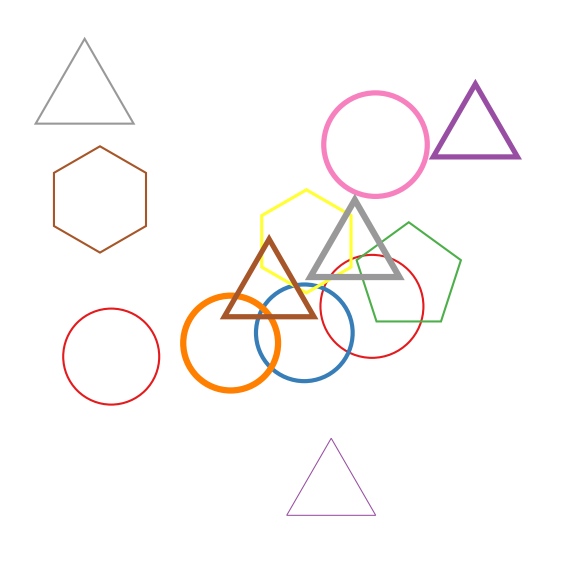[{"shape": "circle", "thickness": 1, "radius": 0.45, "center": [0.644, 0.469]}, {"shape": "circle", "thickness": 1, "radius": 0.42, "center": [0.193, 0.382]}, {"shape": "circle", "thickness": 2, "radius": 0.42, "center": [0.527, 0.423]}, {"shape": "pentagon", "thickness": 1, "radius": 0.47, "center": [0.708, 0.519]}, {"shape": "triangle", "thickness": 2.5, "radius": 0.42, "center": [0.823, 0.77]}, {"shape": "triangle", "thickness": 0.5, "radius": 0.44, "center": [0.574, 0.151]}, {"shape": "circle", "thickness": 3, "radius": 0.41, "center": [0.399, 0.405]}, {"shape": "hexagon", "thickness": 1.5, "radius": 0.45, "center": [0.531, 0.581]}, {"shape": "hexagon", "thickness": 1, "radius": 0.46, "center": [0.173, 0.654]}, {"shape": "triangle", "thickness": 2.5, "radius": 0.45, "center": [0.466, 0.495]}, {"shape": "circle", "thickness": 2.5, "radius": 0.45, "center": [0.65, 0.749]}, {"shape": "triangle", "thickness": 1, "radius": 0.49, "center": [0.147, 0.834]}, {"shape": "triangle", "thickness": 3, "radius": 0.45, "center": [0.614, 0.564]}]